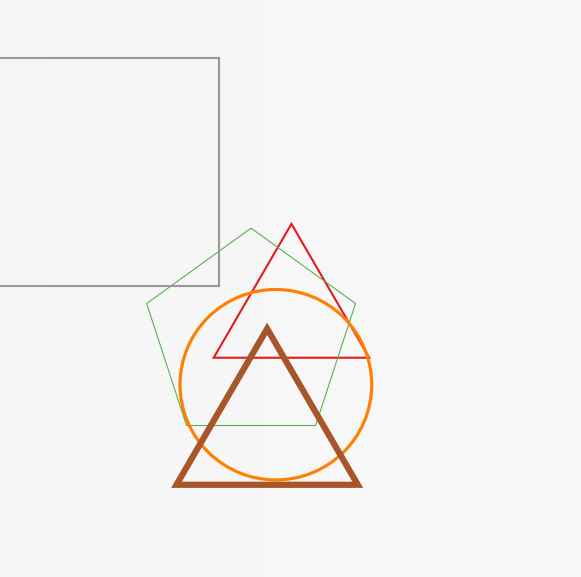[{"shape": "triangle", "thickness": 1, "radius": 0.77, "center": [0.501, 0.457]}, {"shape": "pentagon", "thickness": 0.5, "radius": 0.94, "center": [0.432, 0.415]}, {"shape": "circle", "thickness": 1.5, "radius": 0.82, "center": [0.475, 0.333]}, {"shape": "triangle", "thickness": 3, "radius": 0.9, "center": [0.46, 0.25]}, {"shape": "square", "thickness": 1, "radius": 0.99, "center": [0.178, 0.702]}]